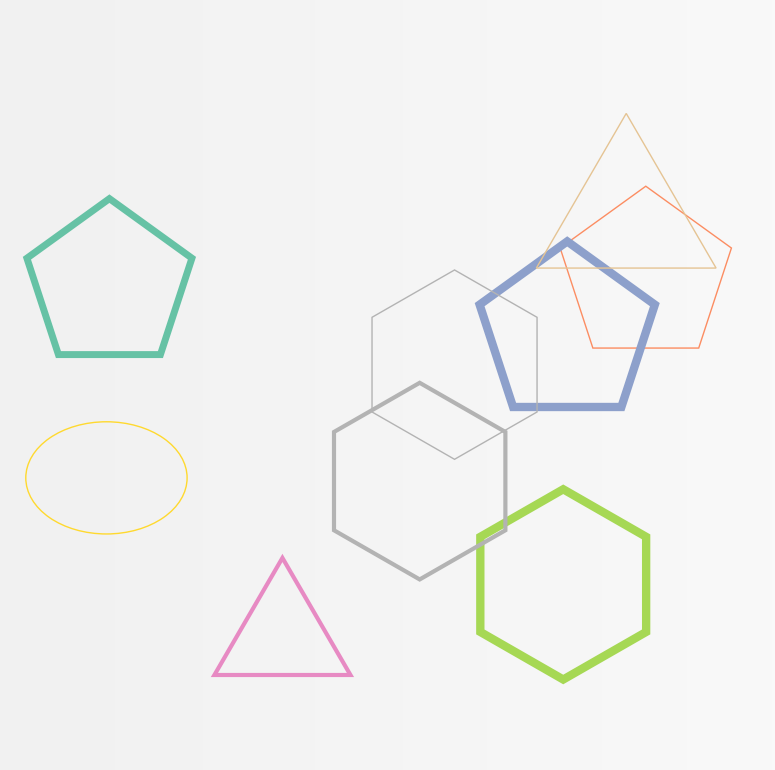[{"shape": "pentagon", "thickness": 2.5, "radius": 0.56, "center": [0.141, 0.63]}, {"shape": "pentagon", "thickness": 0.5, "radius": 0.58, "center": [0.833, 0.642]}, {"shape": "pentagon", "thickness": 3, "radius": 0.59, "center": [0.732, 0.568]}, {"shape": "triangle", "thickness": 1.5, "radius": 0.51, "center": [0.364, 0.174]}, {"shape": "hexagon", "thickness": 3, "radius": 0.62, "center": [0.727, 0.241]}, {"shape": "oval", "thickness": 0.5, "radius": 0.52, "center": [0.137, 0.379]}, {"shape": "triangle", "thickness": 0.5, "radius": 0.67, "center": [0.808, 0.719]}, {"shape": "hexagon", "thickness": 0.5, "radius": 0.61, "center": [0.586, 0.526]}, {"shape": "hexagon", "thickness": 1.5, "radius": 0.64, "center": [0.542, 0.375]}]